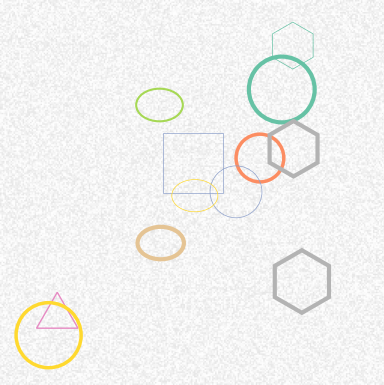[{"shape": "hexagon", "thickness": 0.5, "radius": 0.3, "center": [0.76, 0.882]}, {"shape": "circle", "thickness": 3, "radius": 0.43, "center": [0.732, 0.768]}, {"shape": "circle", "thickness": 2.5, "radius": 0.31, "center": [0.675, 0.59]}, {"shape": "circle", "thickness": 0.5, "radius": 0.34, "center": [0.613, 0.502]}, {"shape": "square", "thickness": 0.5, "radius": 0.39, "center": [0.502, 0.577]}, {"shape": "triangle", "thickness": 1, "radius": 0.31, "center": [0.149, 0.179]}, {"shape": "oval", "thickness": 1.5, "radius": 0.3, "center": [0.414, 0.727]}, {"shape": "oval", "thickness": 0.5, "radius": 0.3, "center": [0.506, 0.492]}, {"shape": "circle", "thickness": 2.5, "radius": 0.42, "center": [0.126, 0.129]}, {"shape": "oval", "thickness": 3, "radius": 0.3, "center": [0.417, 0.369]}, {"shape": "hexagon", "thickness": 3, "radius": 0.36, "center": [0.763, 0.614]}, {"shape": "hexagon", "thickness": 3, "radius": 0.41, "center": [0.784, 0.269]}]